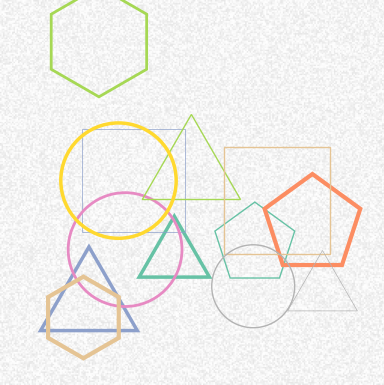[{"shape": "pentagon", "thickness": 1, "radius": 0.55, "center": [0.662, 0.366]}, {"shape": "triangle", "thickness": 2.5, "radius": 0.53, "center": [0.453, 0.333]}, {"shape": "pentagon", "thickness": 3, "radius": 0.65, "center": [0.811, 0.417]}, {"shape": "square", "thickness": 0.5, "radius": 0.67, "center": [0.347, 0.532]}, {"shape": "triangle", "thickness": 2.5, "radius": 0.72, "center": [0.231, 0.214]}, {"shape": "circle", "thickness": 2, "radius": 0.74, "center": [0.325, 0.352]}, {"shape": "hexagon", "thickness": 2, "radius": 0.72, "center": [0.257, 0.892]}, {"shape": "triangle", "thickness": 1, "radius": 0.74, "center": [0.497, 0.555]}, {"shape": "circle", "thickness": 2.5, "radius": 0.75, "center": [0.308, 0.531]}, {"shape": "square", "thickness": 1, "radius": 0.69, "center": [0.719, 0.479]}, {"shape": "hexagon", "thickness": 3, "radius": 0.53, "center": [0.217, 0.175]}, {"shape": "triangle", "thickness": 0.5, "radius": 0.52, "center": [0.838, 0.245]}, {"shape": "circle", "thickness": 1, "radius": 0.54, "center": [0.658, 0.256]}]